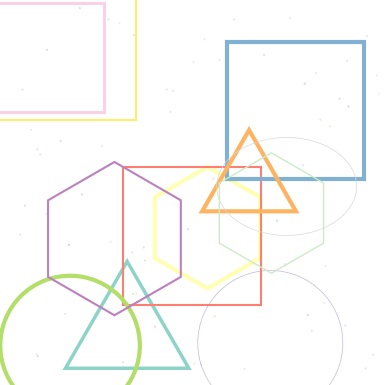[{"shape": "triangle", "thickness": 2.5, "radius": 0.92, "center": [0.33, 0.136]}, {"shape": "hexagon", "thickness": 3, "radius": 0.79, "center": [0.539, 0.409]}, {"shape": "circle", "thickness": 0.5, "radius": 0.94, "center": [0.702, 0.109]}, {"shape": "square", "thickness": 1.5, "radius": 0.9, "center": [0.499, 0.387]}, {"shape": "square", "thickness": 3, "radius": 0.89, "center": [0.768, 0.713]}, {"shape": "triangle", "thickness": 3, "radius": 0.7, "center": [0.647, 0.521]}, {"shape": "circle", "thickness": 3, "radius": 0.91, "center": [0.182, 0.103]}, {"shape": "square", "thickness": 2, "radius": 0.71, "center": [0.129, 0.85]}, {"shape": "oval", "thickness": 0.5, "radius": 0.91, "center": [0.745, 0.516]}, {"shape": "hexagon", "thickness": 1.5, "radius": 1.0, "center": [0.297, 0.38]}, {"shape": "hexagon", "thickness": 1, "radius": 0.78, "center": [0.705, 0.447]}, {"shape": "square", "thickness": 1.5, "radius": 0.99, "center": [0.155, 0.885]}]